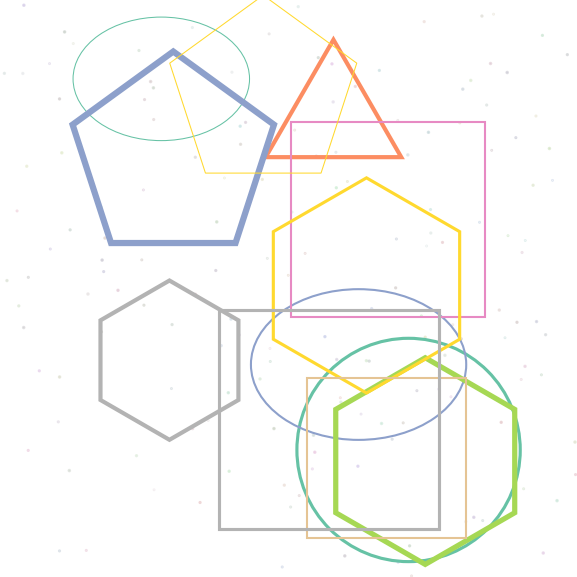[{"shape": "oval", "thickness": 0.5, "radius": 0.76, "center": [0.279, 0.863]}, {"shape": "circle", "thickness": 1.5, "radius": 0.97, "center": [0.707, 0.22]}, {"shape": "triangle", "thickness": 2, "radius": 0.68, "center": [0.577, 0.795]}, {"shape": "pentagon", "thickness": 3, "radius": 0.92, "center": [0.3, 0.727]}, {"shape": "oval", "thickness": 1, "radius": 0.93, "center": [0.621, 0.368]}, {"shape": "square", "thickness": 1, "radius": 0.84, "center": [0.672, 0.619]}, {"shape": "hexagon", "thickness": 2.5, "radius": 0.89, "center": [0.736, 0.201]}, {"shape": "pentagon", "thickness": 0.5, "radius": 0.85, "center": [0.456, 0.837]}, {"shape": "hexagon", "thickness": 1.5, "radius": 0.93, "center": [0.635, 0.505]}, {"shape": "square", "thickness": 1, "radius": 0.69, "center": [0.67, 0.206]}, {"shape": "hexagon", "thickness": 2, "radius": 0.69, "center": [0.293, 0.375]}, {"shape": "square", "thickness": 1.5, "radius": 0.95, "center": [0.57, 0.273]}]